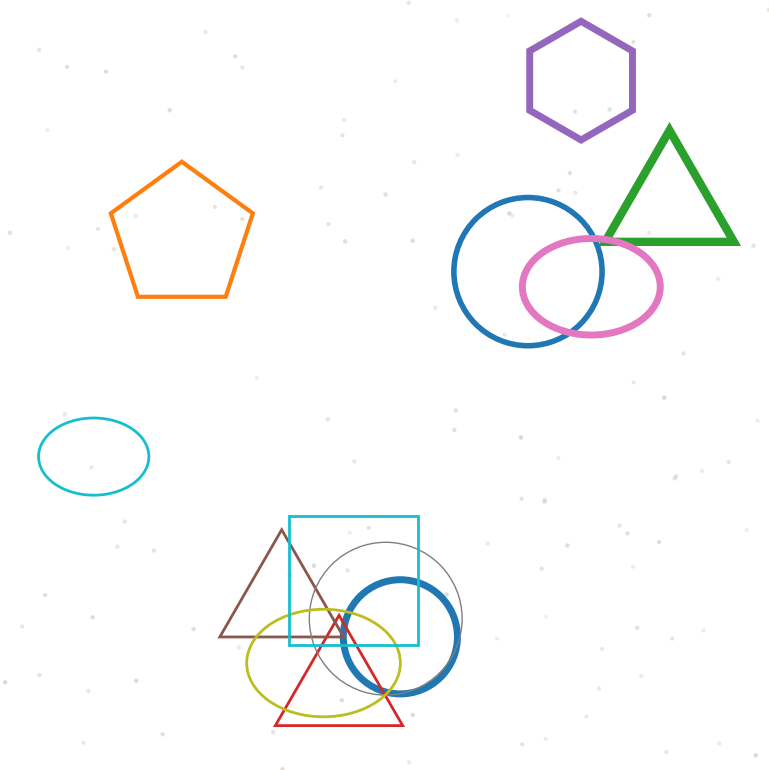[{"shape": "circle", "thickness": 2.5, "radius": 0.37, "center": [0.52, 0.173]}, {"shape": "circle", "thickness": 2, "radius": 0.48, "center": [0.686, 0.647]}, {"shape": "pentagon", "thickness": 1.5, "radius": 0.48, "center": [0.236, 0.693]}, {"shape": "triangle", "thickness": 3, "radius": 0.48, "center": [0.87, 0.734]}, {"shape": "triangle", "thickness": 1, "radius": 0.48, "center": [0.44, 0.105]}, {"shape": "hexagon", "thickness": 2.5, "radius": 0.39, "center": [0.755, 0.895]}, {"shape": "triangle", "thickness": 1, "radius": 0.46, "center": [0.366, 0.219]}, {"shape": "oval", "thickness": 2.5, "radius": 0.45, "center": [0.768, 0.628]}, {"shape": "circle", "thickness": 0.5, "radius": 0.5, "center": [0.501, 0.196]}, {"shape": "oval", "thickness": 1, "radius": 0.5, "center": [0.42, 0.139]}, {"shape": "oval", "thickness": 1, "radius": 0.36, "center": [0.122, 0.407]}, {"shape": "square", "thickness": 1, "radius": 0.42, "center": [0.459, 0.246]}]